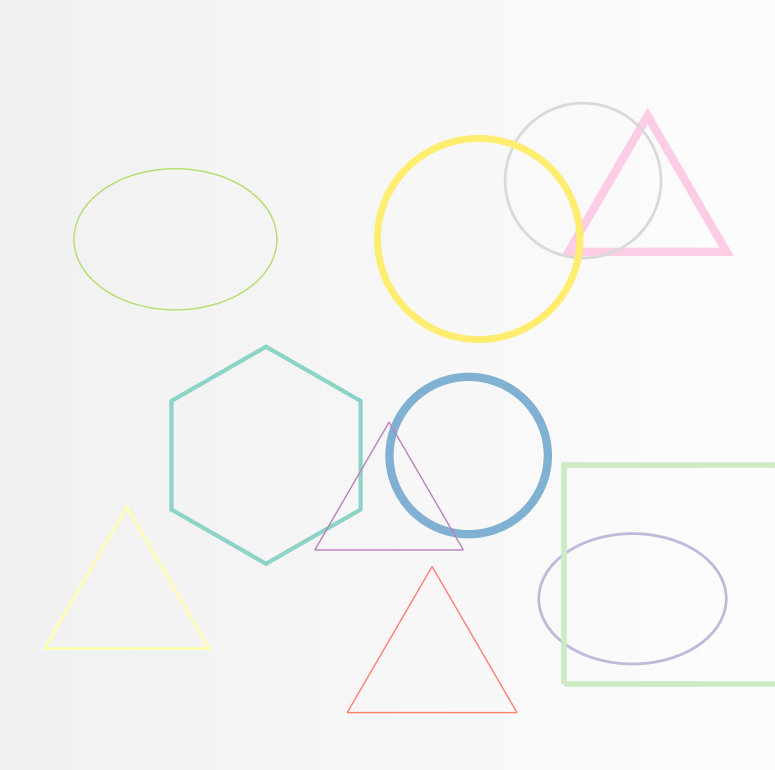[{"shape": "hexagon", "thickness": 1.5, "radius": 0.7, "center": [0.343, 0.409]}, {"shape": "triangle", "thickness": 1, "radius": 0.61, "center": [0.164, 0.219]}, {"shape": "oval", "thickness": 1, "radius": 0.6, "center": [0.816, 0.222]}, {"shape": "triangle", "thickness": 0.5, "radius": 0.63, "center": [0.558, 0.138]}, {"shape": "circle", "thickness": 3, "radius": 0.51, "center": [0.605, 0.408]}, {"shape": "oval", "thickness": 0.5, "radius": 0.65, "center": [0.226, 0.689]}, {"shape": "triangle", "thickness": 3, "radius": 0.59, "center": [0.836, 0.732]}, {"shape": "circle", "thickness": 1, "radius": 0.5, "center": [0.752, 0.765]}, {"shape": "triangle", "thickness": 0.5, "radius": 0.55, "center": [0.502, 0.341]}, {"shape": "square", "thickness": 2, "radius": 0.71, "center": [0.871, 0.254]}, {"shape": "circle", "thickness": 2.5, "radius": 0.65, "center": [0.618, 0.69]}]